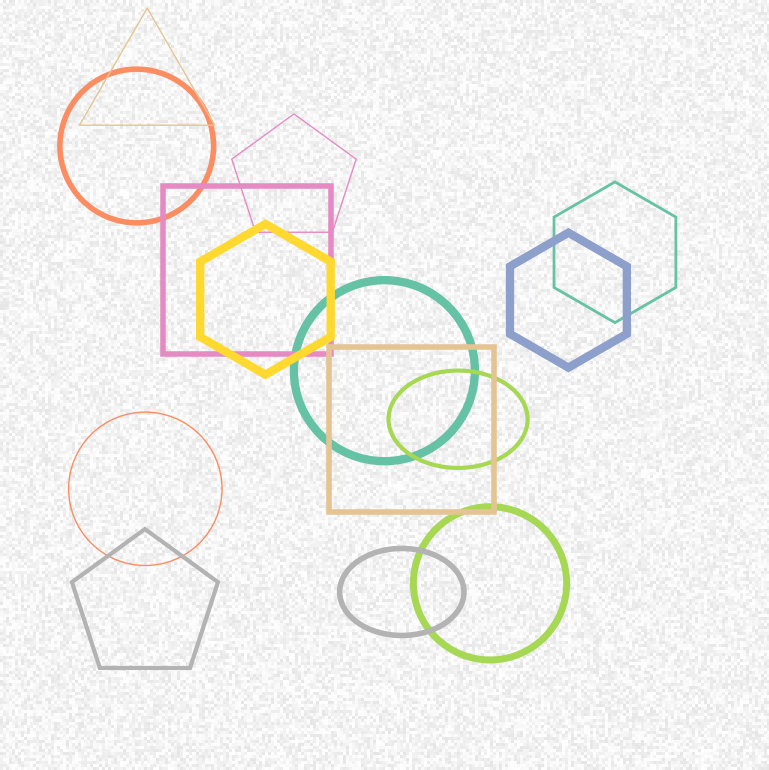[{"shape": "circle", "thickness": 3, "radius": 0.59, "center": [0.499, 0.519]}, {"shape": "hexagon", "thickness": 1, "radius": 0.46, "center": [0.799, 0.672]}, {"shape": "circle", "thickness": 0.5, "radius": 0.5, "center": [0.189, 0.365]}, {"shape": "circle", "thickness": 2, "radius": 0.5, "center": [0.178, 0.81]}, {"shape": "hexagon", "thickness": 3, "radius": 0.44, "center": [0.738, 0.61]}, {"shape": "pentagon", "thickness": 0.5, "radius": 0.42, "center": [0.382, 0.767]}, {"shape": "square", "thickness": 2, "radius": 0.54, "center": [0.321, 0.65]}, {"shape": "circle", "thickness": 2.5, "radius": 0.5, "center": [0.636, 0.242]}, {"shape": "oval", "thickness": 1.5, "radius": 0.45, "center": [0.595, 0.455]}, {"shape": "hexagon", "thickness": 3, "radius": 0.49, "center": [0.345, 0.611]}, {"shape": "square", "thickness": 2, "radius": 0.54, "center": [0.535, 0.442]}, {"shape": "triangle", "thickness": 0.5, "radius": 0.51, "center": [0.191, 0.888]}, {"shape": "oval", "thickness": 2, "radius": 0.4, "center": [0.522, 0.231]}, {"shape": "pentagon", "thickness": 1.5, "radius": 0.5, "center": [0.188, 0.213]}]